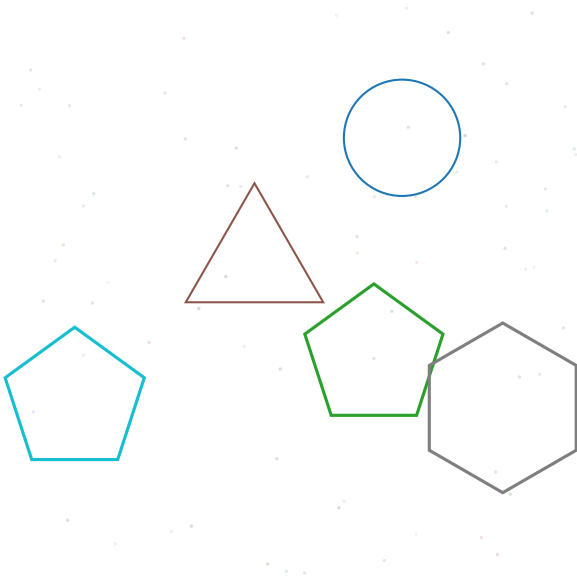[{"shape": "circle", "thickness": 1, "radius": 0.5, "center": [0.696, 0.761]}, {"shape": "pentagon", "thickness": 1.5, "radius": 0.63, "center": [0.647, 0.382]}, {"shape": "triangle", "thickness": 1, "radius": 0.69, "center": [0.441, 0.544]}, {"shape": "hexagon", "thickness": 1.5, "radius": 0.73, "center": [0.871, 0.293]}, {"shape": "pentagon", "thickness": 1.5, "radius": 0.63, "center": [0.129, 0.306]}]